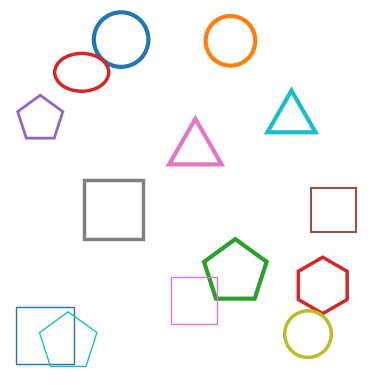[{"shape": "circle", "thickness": 3, "radius": 0.35, "center": [0.315, 0.897]}, {"shape": "square", "thickness": 1, "radius": 0.37, "center": [0.117, 0.129]}, {"shape": "circle", "thickness": 3, "radius": 0.32, "center": [0.599, 0.894]}, {"shape": "pentagon", "thickness": 3, "radius": 0.43, "center": [0.611, 0.293]}, {"shape": "hexagon", "thickness": 2.5, "radius": 0.37, "center": [0.838, 0.259]}, {"shape": "oval", "thickness": 2.5, "radius": 0.35, "center": [0.212, 0.812]}, {"shape": "pentagon", "thickness": 2, "radius": 0.31, "center": [0.105, 0.691]}, {"shape": "square", "thickness": 1.5, "radius": 0.29, "center": [0.867, 0.455]}, {"shape": "square", "thickness": 1, "radius": 0.3, "center": [0.504, 0.22]}, {"shape": "triangle", "thickness": 3, "radius": 0.39, "center": [0.507, 0.612]}, {"shape": "square", "thickness": 2.5, "radius": 0.38, "center": [0.296, 0.456]}, {"shape": "circle", "thickness": 2.5, "radius": 0.3, "center": [0.8, 0.132]}, {"shape": "pentagon", "thickness": 1, "radius": 0.39, "center": [0.177, 0.112]}, {"shape": "triangle", "thickness": 3, "radius": 0.36, "center": [0.757, 0.692]}]